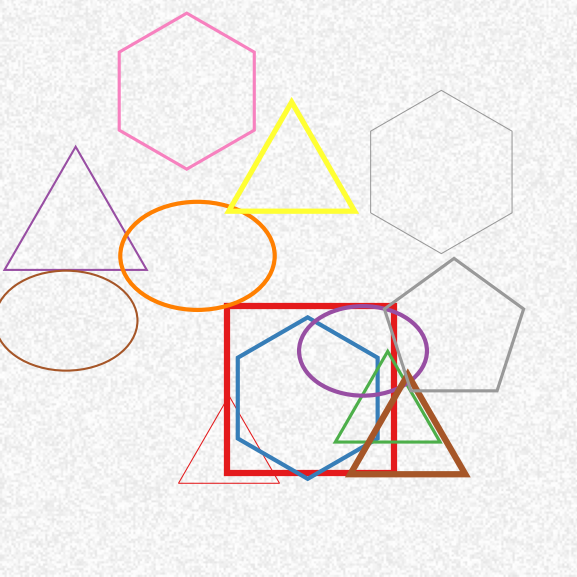[{"shape": "triangle", "thickness": 0.5, "radius": 0.5, "center": [0.397, 0.213]}, {"shape": "square", "thickness": 3, "radius": 0.72, "center": [0.538, 0.325]}, {"shape": "hexagon", "thickness": 2, "radius": 0.7, "center": [0.533, 0.31]}, {"shape": "triangle", "thickness": 1.5, "radius": 0.52, "center": [0.671, 0.286]}, {"shape": "triangle", "thickness": 1, "radius": 0.71, "center": [0.131, 0.603]}, {"shape": "oval", "thickness": 2, "radius": 0.55, "center": [0.629, 0.392]}, {"shape": "oval", "thickness": 2, "radius": 0.67, "center": [0.342, 0.556]}, {"shape": "triangle", "thickness": 2.5, "radius": 0.63, "center": [0.505, 0.696]}, {"shape": "triangle", "thickness": 3, "radius": 0.58, "center": [0.706, 0.235]}, {"shape": "oval", "thickness": 1, "radius": 0.62, "center": [0.114, 0.444]}, {"shape": "hexagon", "thickness": 1.5, "radius": 0.68, "center": [0.323, 0.841]}, {"shape": "hexagon", "thickness": 0.5, "radius": 0.71, "center": [0.764, 0.701]}, {"shape": "pentagon", "thickness": 1.5, "radius": 0.63, "center": [0.786, 0.425]}]